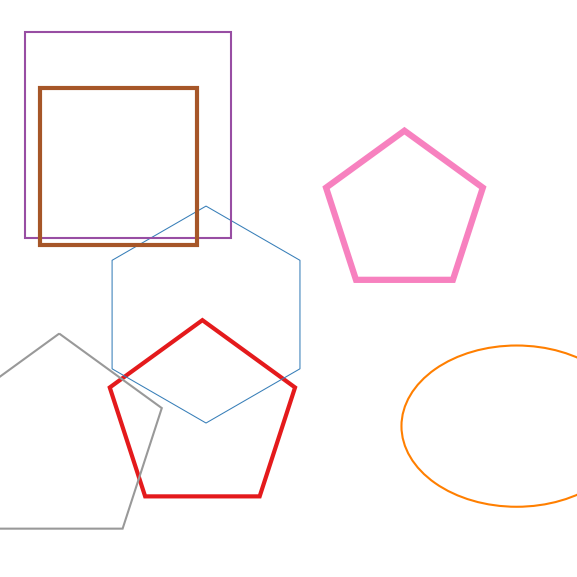[{"shape": "pentagon", "thickness": 2, "radius": 0.84, "center": [0.35, 0.276]}, {"shape": "hexagon", "thickness": 0.5, "radius": 0.94, "center": [0.357, 0.454]}, {"shape": "square", "thickness": 1, "radius": 0.89, "center": [0.222, 0.765]}, {"shape": "oval", "thickness": 1, "radius": 1.0, "center": [0.895, 0.261]}, {"shape": "square", "thickness": 2, "radius": 0.68, "center": [0.206, 0.71]}, {"shape": "pentagon", "thickness": 3, "radius": 0.71, "center": [0.7, 0.63]}, {"shape": "pentagon", "thickness": 1, "radius": 0.93, "center": [0.103, 0.235]}]